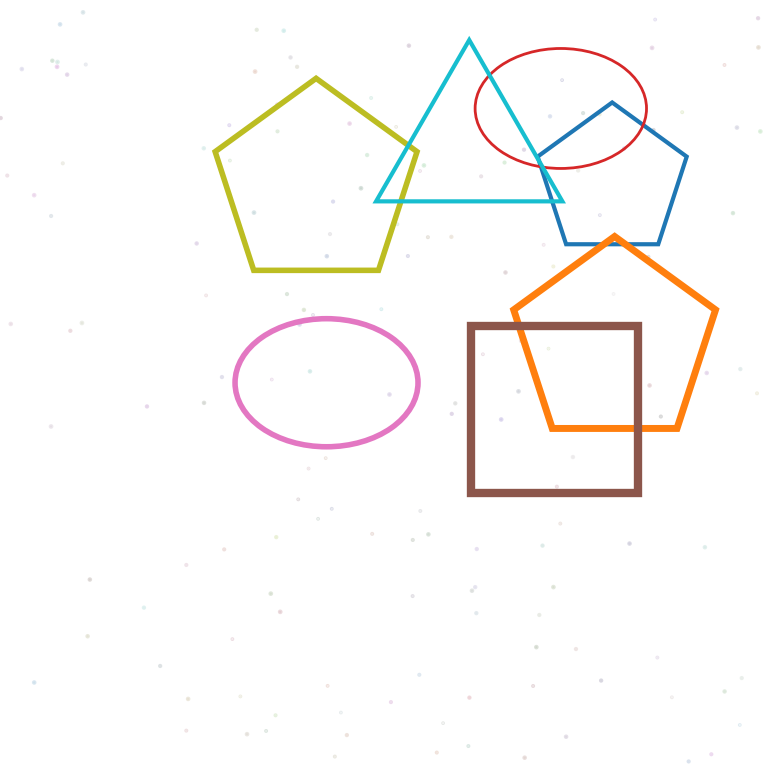[{"shape": "pentagon", "thickness": 1.5, "radius": 0.51, "center": [0.795, 0.765]}, {"shape": "pentagon", "thickness": 2.5, "radius": 0.69, "center": [0.798, 0.555]}, {"shape": "oval", "thickness": 1, "radius": 0.56, "center": [0.728, 0.859]}, {"shape": "square", "thickness": 3, "radius": 0.54, "center": [0.72, 0.468]}, {"shape": "oval", "thickness": 2, "radius": 0.59, "center": [0.424, 0.503]}, {"shape": "pentagon", "thickness": 2, "radius": 0.69, "center": [0.411, 0.76]}, {"shape": "triangle", "thickness": 1.5, "radius": 0.7, "center": [0.609, 0.808]}]